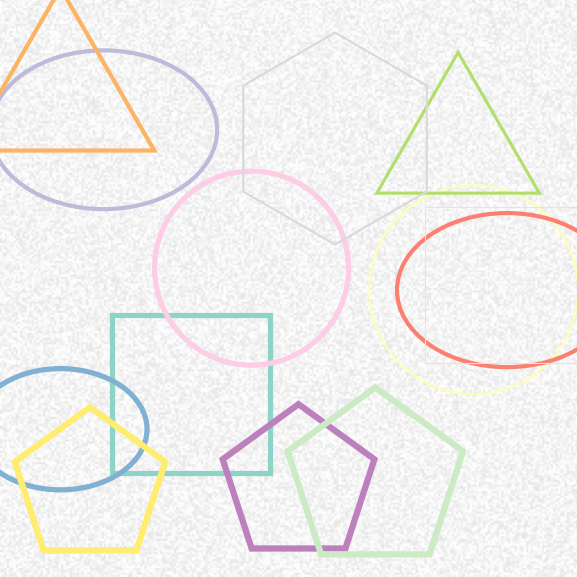[{"shape": "square", "thickness": 2.5, "radius": 0.68, "center": [0.331, 0.317]}, {"shape": "circle", "thickness": 1, "radius": 0.9, "center": [0.82, 0.497]}, {"shape": "oval", "thickness": 2, "radius": 0.98, "center": [0.18, 0.774]}, {"shape": "oval", "thickness": 2, "radius": 0.95, "center": [0.878, 0.497]}, {"shape": "oval", "thickness": 2.5, "radius": 0.75, "center": [0.105, 0.256]}, {"shape": "triangle", "thickness": 2, "radius": 0.94, "center": [0.105, 0.832]}, {"shape": "triangle", "thickness": 1.5, "radius": 0.81, "center": [0.793, 0.746]}, {"shape": "circle", "thickness": 2.5, "radius": 0.84, "center": [0.436, 0.535]}, {"shape": "hexagon", "thickness": 1, "radius": 0.92, "center": [0.58, 0.759]}, {"shape": "pentagon", "thickness": 3, "radius": 0.69, "center": [0.517, 0.161]}, {"shape": "pentagon", "thickness": 3, "radius": 0.8, "center": [0.65, 0.168]}, {"shape": "square", "thickness": 0.5, "radius": 0.68, "center": [0.871, 0.506]}, {"shape": "pentagon", "thickness": 3, "radius": 0.68, "center": [0.156, 0.157]}]